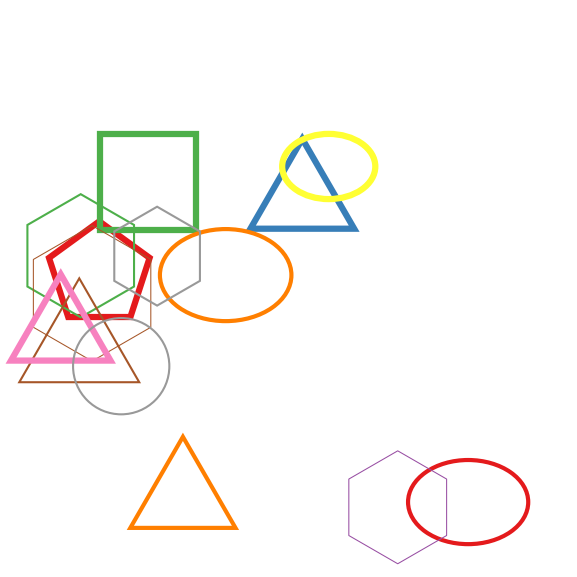[{"shape": "oval", "thickness": 2, "radius": 0.52, "center": [0.811, 0.13]}, {"shape": "pentagon", "thickness": 3, "radius": 0.46, "center": [0.172, 0.524]}, {"shape": "triangle", "thickness": 3, "radius": 0.52, "center": [0.523, 0.655]}, {"shape": "hexagon", "thickness": 1, "radius": 0.53, "center": [0.14, 0.556]}, {"shape": "square", "thickness": 3, "radius": 0.41, "center": [0.256, 0.684]}, {"shape": "hexagon", "thickness": 0.5, "radius": 0.49, "center": [0.689, 0.121]}, {"shape": "triangle", "thickness": 2, "radius": 0.53, "center": [0.317, 0.138]}, {"shape": "oval", "thickness": 2, "radius": 0.57, "center": [0.391, 0.523]}, {"shape": "oval", "thickness": 3, "radius": 0.4, "center": [0.569, 0.711]}, {"shape": "triangle", "thickness": 1, "radius": 0.6, "center": [0.137, 0.397]}, {"shape": "hexagon", "thickness": 0.5, "radius": 0.59, "center": [0.159, 0.491]}, {"shape": "triangle", "thickness": 3, "radius": 0.5, "center": [0.105, 0.424]}, {"shape": "hexagon", "thickness": 1, "radius": 0.43, "center": [0.272, 0.556]}, {"shape": "circle", "thickness": 1, "radius": 0.42, "center": [0.21, 0.365]}]